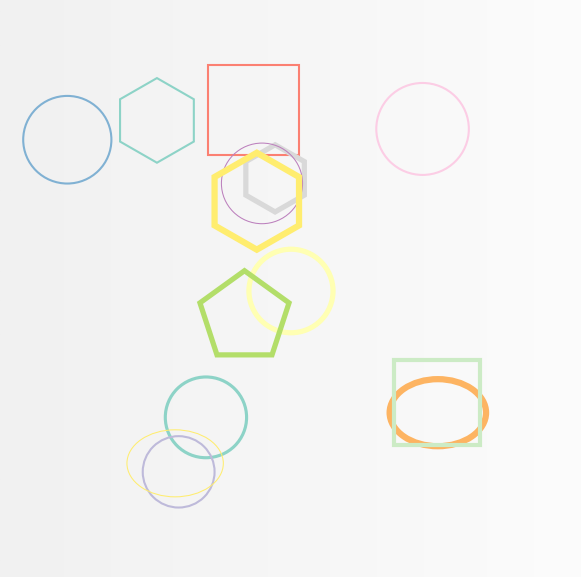[{"shape": "hexagon", "thickness": 1, "radius": 0.37, "center": [0.27, 0.791]}, {"shape": "circle", "thickness": 1.5, "radius": 0.35, "center": [0.354, 0.276]}, {"shape": "circle", "thickness": 2.5, "radius": 0.36, "center": [0.501, 0.495]}, {"shape": "circle", "thickness": 1, "radius": 0.31, "center": [0.307, 0.182]}, {"shape": "square", "thickness": 1, "radius": 0.39, "center": [0.436, 0.809]}, {"shape": "circle", "thickness": 1, "radius": 0.38, "center": [0.116, 0.757]}, {"shape": "oval", "thickness": 3, "radius": 0.41, "center": [0.753, 0.285]}, {"shape": "pentagon", "thickness": 2.5, "radius": 0.4, "center": [0.421, 0.45]}, {"shape": "circle", "thickness": 1, "radius": 0.4, "center": [0.727, 0.776]}, {"shape": "hexagon", "thickness": 2.5, "radius": 0.29, "center": [0.473, 0.69]}, {"shape": "circle", "thickness": 0.5, "radius": 0.35, "center": [0.451, 0.682]}, {"shape": "square", "thickness": 2, "radius": 0.37, "center": [0.752, 0.303]}, {"shape": "oval", "thickness": 0.5, "radius": 0.41, "center": [0.301, 0.197]}, {"shape": "hexagon", "thickness": 3, "radius": 0.42, "center": [0.442, 0.651]}]